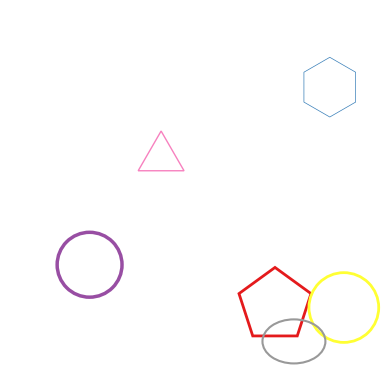[{"shape": "pentagon", "thickness": 2, "radius": 0.49, "center": [0.714, 0.207]}, {"shape": "hexagon", "thickness": 0.5, "radius": 0.39, "center": [0.857, 0.774]}, {"shape": "circle", "thickness": 2.5, "radius": 0.42, "center": [0.233, 0.312]}, {"shape": "circle", "thickness": 2, "radius": 0.45, "center": [0.893, 0.201]}, {"shape": "triangle", "thickness": 1, "radius": 0.34, "center": [0.418, 0.591]}, {"shape": "oval", "thickness": 1.5, "radius": 0.41, "center": [0.763, 0.113]}]